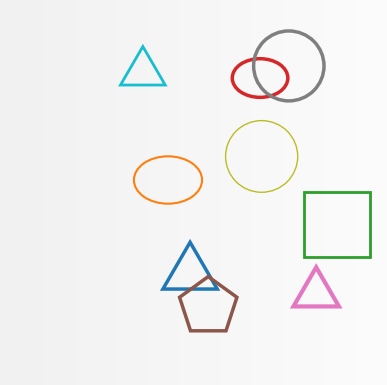[{"shape": "triangle", "thickness": 2.5, "radius": 0.4, "center": [0.491, 0.29]}, {"shape": "oval", "thickness": 1.5, "radius": 0.44, "center": [0.434, 0.532]}, {"shape": "square", "thickness": 2, "radius": 0.42, "center": [0.869, 0.416]}, {"shape": "oval", "thickness": 2.5, "radius": 0.36, "center": [0.671, 0.797]}, {"shape": "pentagon", "thickness": 2.5, "radius": 0.39, "center": [0.537, 0.204]}, {"shape": "triangle", "thickness": 3, "radius": 0.34, "center": [0.816, 0.238]}, {"shape": "circle", "thickness": 2.5, "radius": 0.45, "center": [0.745, 0.829]}, {"shape": "circle", "thickness": 1, "radius": 0.47, "center": [0.675, 0.594]}, {"shape": "triangle", "thickness": 2, "radius": 0.33, "center": [0.369, 0.812]}]